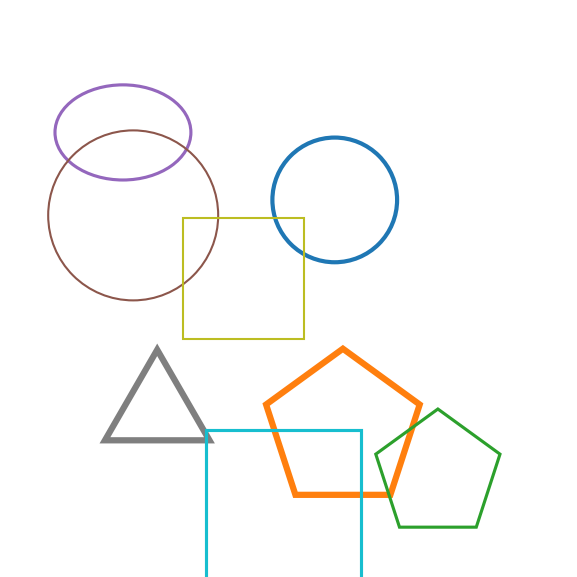[{"shape": "circle", "thickness": 2, "radius": 0.54, "center": [0.58, 0.653]}, {"shape": "pentagon", "thickness": 3, "radius": 0.7, "center": [0.594, 0.255]}, {"shape": "pentagon", "thickness": 1.5, "radius": 0.57, "center": [0.758, 0.178]}, {"shape": "oval", "thickness": 1.5, "radius": 0.59, "center": [0.213, 0.77]}, {"shape": "circle", "thickness": 1, "radius": 0.74, "center": [0.231, 0.626]}, {"shape": "triangle", "thickness": 3, "radius": 0.52, "center": [0.272, 0.289]}, {"shape": "square", "thickness": 1, "radius": 0.52, "center": [0.422, 0.517]}, {"shape": "square", "thickness": 1.5, "radius": 0.67, "center": [0.491, 0.121]}]